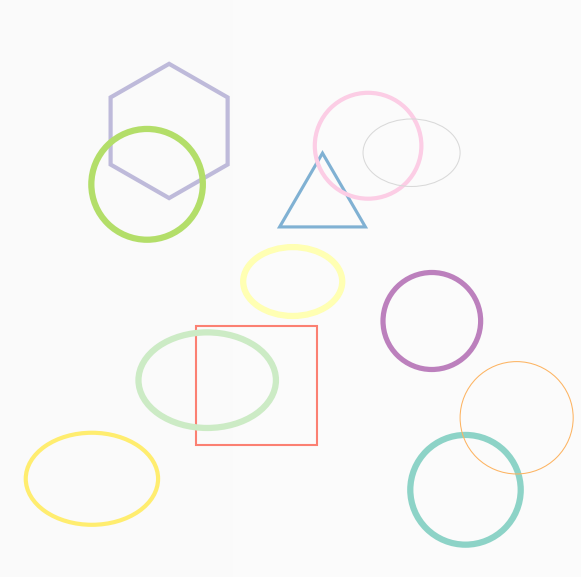[{"shape": "circle", "thickness": 3, "radius": 0.47, "center": [0.801, 0.151]}, {"shape": "oval", "thickness": 3, "radius": 0.43, "center": [0.504, 0.512]}, {"shape": "hexagon", "thickness": 2, "radius": 0.58, "center": [0.291, 0.772]}, {"shape": "square", "thickness": 1, "radius": 0.52, "center": [0.441, 0.332]}, {"shape": "triangle", "thickness": 1.5, "radius": 0.43, "center": [0.555, 0.649]}, {"shape": "circle", "thickness": 0.5, "radius": 0.49, "center": [0.889, 0.276]}, {"shape": "circle", "thickness": 3, "radius": 0.48, "center": [0.253, 0.68]}, {"shape": "circle", "thickness": 2, "radius": 0.46, "center": [0.633, 0.747]}, {"shape": "oval", "thickness": 0.5, "radius": 0.42, "center": [0.708, 0.735]}, {"shape": "circle", "thickness": 2.5, "radius": 0.42, "center": [0.743, 0.443]}, {"shape": "oval", "thickness": 3, "radius": 0.59, "center": [0.356, 0.341]}, {"shape": "oval", "thickness": 2, "radius": 0.57, "center": [0.158, 0.17]}]